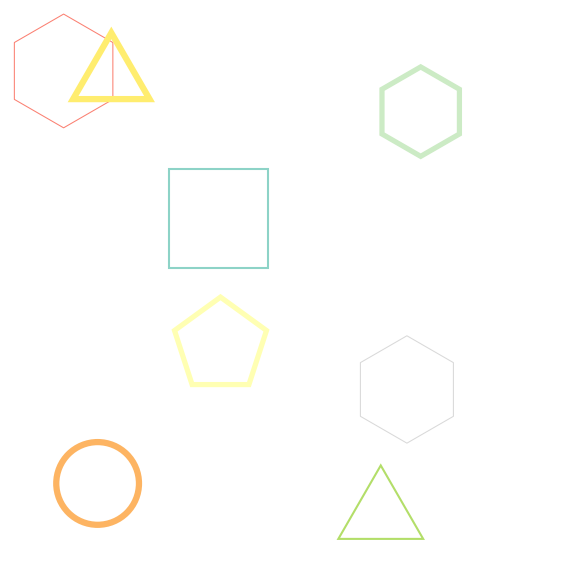[{"shape": "square", "thickness": 1, "radius": 0.43, "center": [0.379, 0.62]}, {"shape": "pentagon", "thickness": 2.5, "radius": 0.42, "center": [0.382, 0.401]}, {"shape": "hexagon", "thickness": 0.5, "radius": 0.49, "center": [0.11, 0.876]}, {"shape": "circle", "thickness": 3, "radius": 0.36, "center": [0.169, 0.162]}, {"shape": "triangle", "thickness": 1, "radius": 0.42, "center": [0.659, 0.108]}, {"shape": "hexagon", "thickness": 0.5, "radius": 0.46, "center": [0.705, 0.325]}, {"shape": "hexagon", "thickness": 2.5, "radius": 0.39, "center": [0.728, 0.806]}, {"shape": "triangle", "thickness": 3, "radius": 0.38, "center": [0.193, 0.866]}]